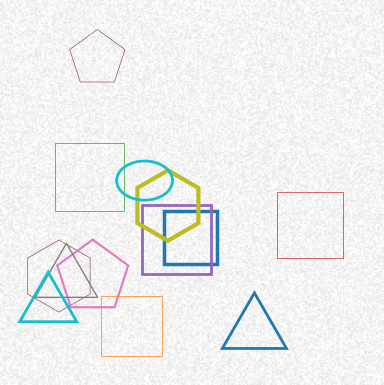[{"shape": "square", "thickness": 2.5, "radius": 0.34, "center": [0.494, 0.383]}, {"shape": "triangle", "thickness": 2, "radius": 0.48, "center": [0.661, 0.143]}, {"shape": "square", "thickness": 0.5, "radius": 0.39, "center": [0.341, 0.153]}, {"shape": "square", "thickness": 0.5, "radius": 0.45, "center": [0.233, 0.54]}, {"shape": "square", "thickness": 0.5, "radius": 0.43, "center": [0.805, 0.416]}, {"shape": "square", "thickness": 2, "radius": 0.45, "center": [0.458, 0.378]}, {"shape": "pentagon", "thickness": 0.5, "radius": 0.38, "center": [0.253, 0.848]}, {"shape": "hexagon", "thickness": 0.5, "radius": 0.47, "center": [0.153, 0.283]}, {"shape": "pentagon", "thickness": 1.5, "radius": 0.48, "center": [0.241, 0.28]}, {"shape": "triangle", "thickness": 1, "radius": 0.47, "center": [0.172, 0.274]}, {"shape": "hexagon", "thickness": 3, "radius": 0.46, "center": [0.436, 0.466]}, {"shape": "oval", "thickness": 2, "radius": 0.36, "center": [0.376, 0.531]}, {"shape": "triangle", "thickness": 2, "radius": 0.43, "center": [0.125, 0.207]}]